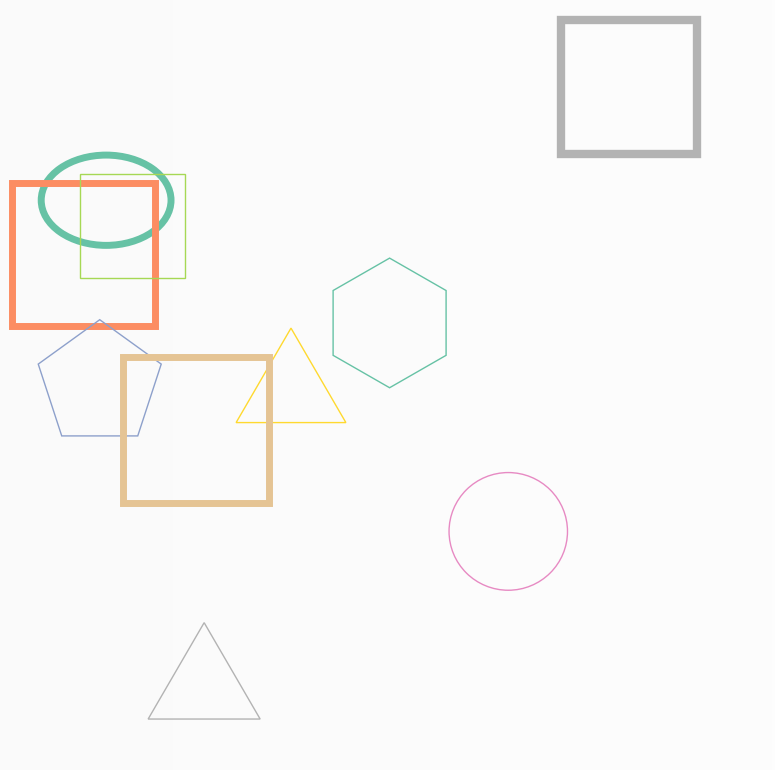[{"shape": "oval", "thickness": 2.5, "radius": 0.42, "center": [0.137, 0.74]}, {"shape": "hexagon", "thickness": 0.5, "radius": 0.42, "center": [0.503, 0.581]}, {"shape": "square", "thickness": 2.5, "radius": 0.46, "center": [0.108, 0.669]}, {"shape": "pentagon", "thickness": 0.5, "radius": 0.42, "center": [0.129, 0.501]}, {"shape": "circle", "thickness": 0.5, "radius": 0.38, "center": [0.656, 0.31]}, {"shape": "square", "thickness": 0.5, "radius": 0.34, "center": [0.171, 0.706]}, {"shape": "triangle", "thickness": 0.5, "radius": 0.41, "center": [0.375, 0.492]}, {"shape": "square", "thickness": 2.5, "radius": 0.47, "center": [0.253, 0.442]}, {"shape": "triangle", "thickness": 0.5, "radius": 0.42, "center": [0.263, 0.108]}, {"shape": "square", "thickness": 3, "radius": 0.44, "center": [0.812, 0.887]}]